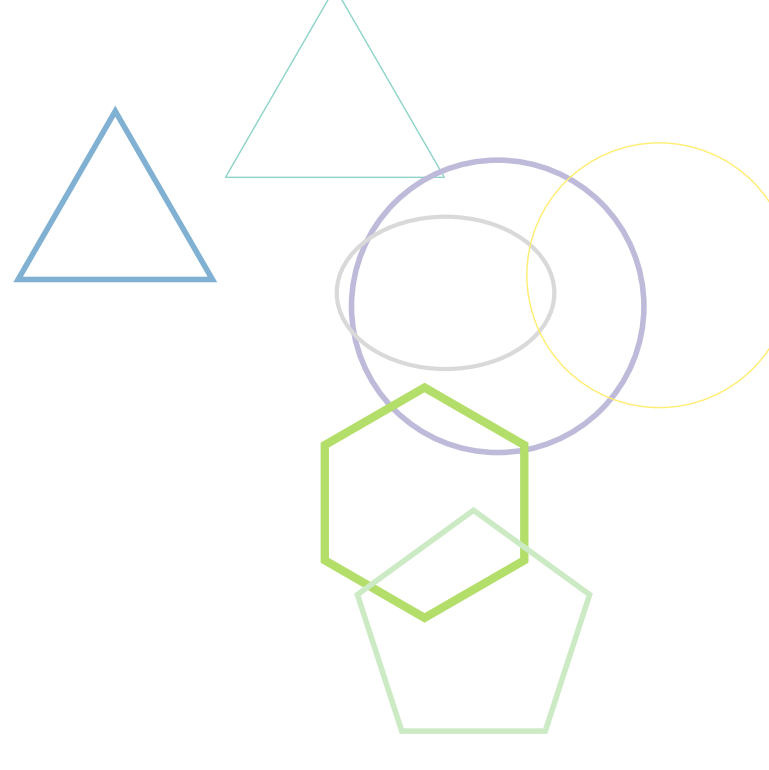[{"shape": "triangle", "thickness": 0.5, "radius": 0.82, "center": [0.435, 0.852]}, {"shape": "circle", "thickness": 2, "radius": 0.95, "center": [0.646, 0.602]}, {"shape": "triangle", "thickness": 2, "radius": 0.73, "center": [0.15, 0.71]}, {"shape": "hexagon", "thickness": 3, "radius": 0.75, "center": [0.551, 0.347]}, {"shape": "oval", "thickness": 1.5, "radius": 0.71, "center": [0.579, 0.62]}, {"shape": "pentagon", "thickness": 2, "radius": 0.79, "center": [0.615, 0.179]}, {"shape": "circle", "thickness": 0.5, "radius": 0.86, "center": [0.856, 0.643]}]